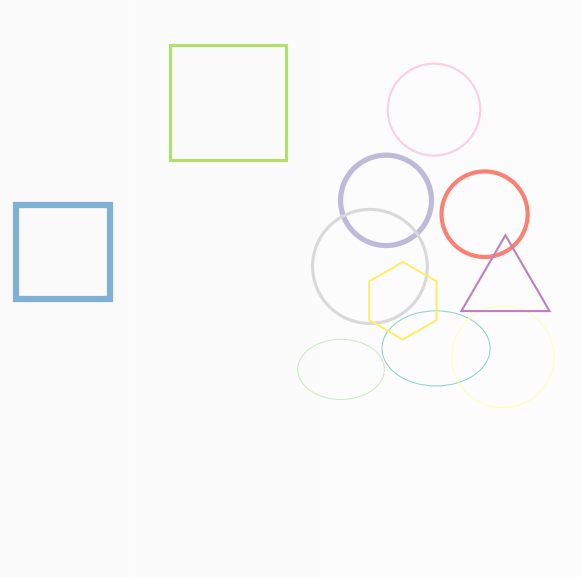[{"shape": "oval", "thickness": 0.5, "radius": 0.46, "center": [0.75, 0.396]}, {"shape": "circle", "thickness": 0.5, "radius": 0.44, "center": [0.865, 0.381]}, {"shape": "circle", "thickness": 2.5, "radius": 0.39, "center": [0.664, 0.652]}, {"shape": "circle", "thickness": 2, "radius": 0.37, "center": [0.834, 0.628]}, {"shape": "square", "thickness": 3, "radius": 0.4, "center": [0.109, 0.563]}, {"shape": "square", "thickness": 1.5, "radius": 0.5, "center": [0.392, 0.822]}, {"shape": "circle", "thickness": 1, "radius": 0.4, "center": [0.747, 0.809]}, {"shape": "circle", "thickness": 1.5, "radius": 0.49, "center": [0.636, 0.538]}, {"shape": "triangle", "thickness": 1, "radius": 0.44, "center": [0.87, 0.504]}, {"shape": "oval", "thickness": 0.5, "radius": 0.37, "center": [0.587, 0.359]}, {"shape": "hexagon", "thickness": 1, "radius": 0.34, "center": [0.693, 0.478]}]